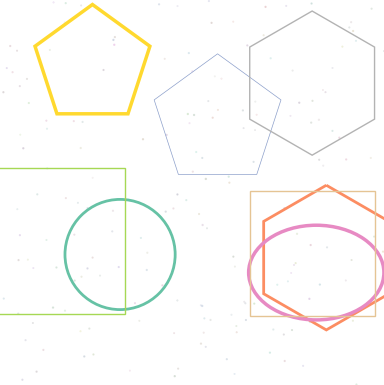[{"shape": "circle", "thickness": 2, "radius": 0.72, "center": [0.312, 0.339]}, {"shape": "hexagon", "thickness": 2, "radius": 0.94, "center": [0.848, 0.331]}, {"shape": "pentagon", "thickness": 0.5, "radius": 0.87, "center": [0.565, 0.687]}, {"shape": "oval", "thickness": 2.5, "radius": 0.88, "center": [0.822, 0.292]}, {"shape": "square", "thickness": 1, "radius": 0.95, "center": [0.134, 0.374]}, {"shape": "pentagon", "thickness": 2.5, "radius": 0.78, "center": [0.24, 0.831]}, {"shape": "square", "thickness": 1, "radius": 0.81, "center": [0.812, 0.342]}, {"shape": "hexagon", "thickness": 1, "radius": 0.94, "center": [0.811, 0.784]}]